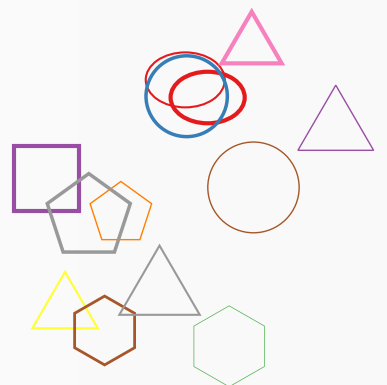[{"shape": "oval", "thickness": 1.5, "radius": 0.51, "center": [0.478, 0.793]}, {"shape": "oval", "thickness": 3, "radius": 0.48, "center": [0.536, 0.747]}, {"shape": "circle", "thickness": 2.5, "radius": 0.52, "center": [0.482, 0.75]}, {"shape": "hexagon", "thickness": 0.5, "radius": 0.53, "center": [0.591, 0.101]}, {"shape": "square", "thickness": 3, "radius": 0.42, "center": [0.12, 0.536]}, {"shape": "triangle", "thickness": 1, "radius": 0.56, "center": [0.866, 0.666]}, {"shape": "pentagon", "thickness": 1, "radius": 0.42, "center": [0.312, 0.445]}, {"shape": "triangle", "thickness": 1.5, "radius": 0.49, "center": [0.168, 0.196]}, {"shape": "hexagon", "thickness": 2, "radius": 0.45, "center": [0.27, 0.142]}, {"shape": "circle", "thickness": 1, "radius": 0.59, "center": [0.654, 0.513]}, {"shape": "triangle", "thickness": 3, "radius": 0.45, "center": [0.65, 0.88]}, {"shape": "pentagon", "thickness": 2.5, "radius": 0.56, "center": [0.229, 0.436]}, {"shape": "triangle", "thickness": 1.5, "radius": 0.6, "center": [0.412, 0.242]}]